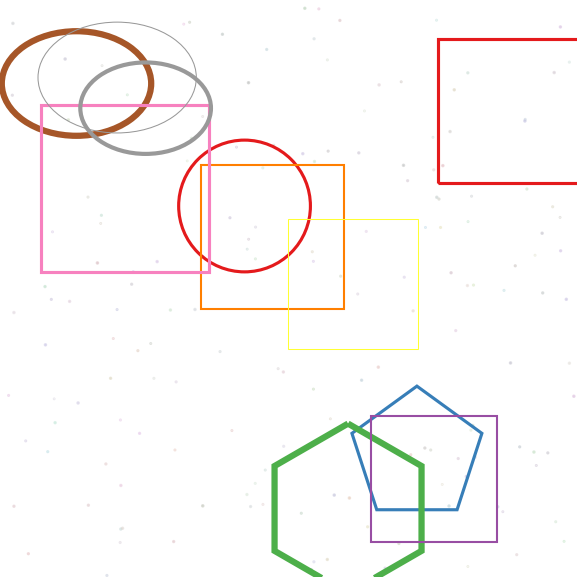[{"shape": "square", "thickness": 1.5, "radius": 0.62, "center": [0.883, 0.807]}, {"shape": "circle", "thickness": 1.5, "radius": 0.57, "center": [0.423, 0.642]}, {"shape": "pentagon", "thickness": 1.5, "radius": 0.59, "center": [0.722, 0.212]}, {"shape": "hexagon", "thickness": 3, "radius": 0.73, "center": [0.603, 0.119]}, {"shape": "square", "thickness": 1, "radius": 0.55, "center": [0.752, 0.169]}, {"shape": "square", "thickness": 1, "radius": 0.62, "center": [0.472, 0.588]}, {"shape": "square", "thickness": 0.5, "radius": 0.56, "center": [0.612, 0.507]}, {"shape": "oval", "thickness": 3, "radius": 0.65, "center": [0.132, 0.855]}, {"shape": "square", "thickness": 1.5, "radius": 0.72, "center": [0.216, 0.673]}, {"shape": "oval", "thickness": 0.5, "radius": 0.69, "center": [0.203, 0.865]}, {"shape": "oval", "thickness": 2, "radius": 0.57, "center": [0.252, 0.812]}]